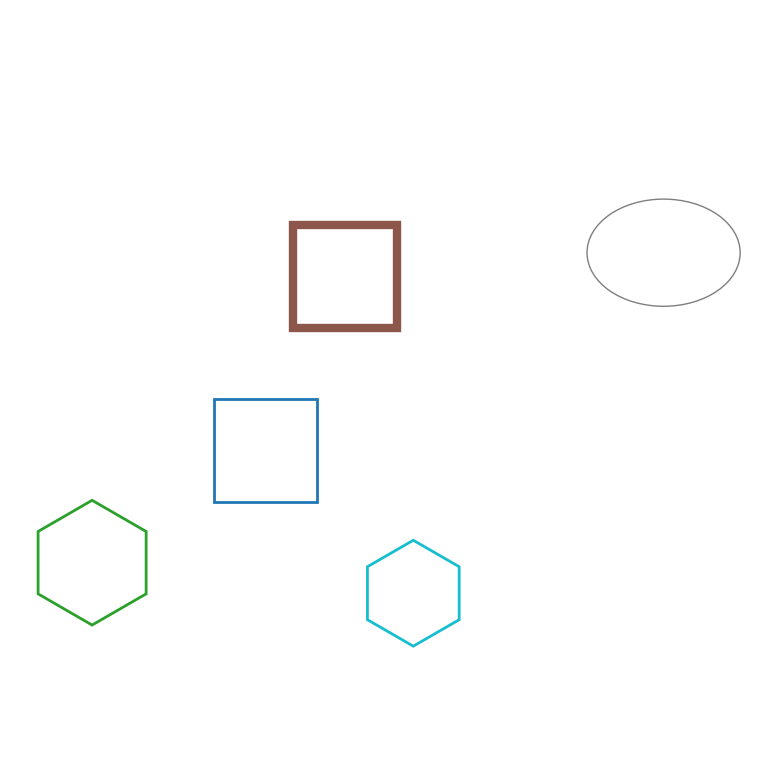[{"shape": "square", "thickness": 1, "radius": 0.34, "center": [0.345, 0.415]}, {"shape": "hexagon", "thickness": 1, "radius": 0.41, "center": [0.12, 0.269]}, {"shape": "square", "thickness": 3, "radius": 0.34, "center": [0.448, 0.641]}, {"shape": "oval", "thickness": 0.5, "radius": 0.5, "center": [0.862, 0.672]}, {"shape": "hexagon", "thickness": 1, "radius": 0.34, "center": [0.537, 0.23]}]